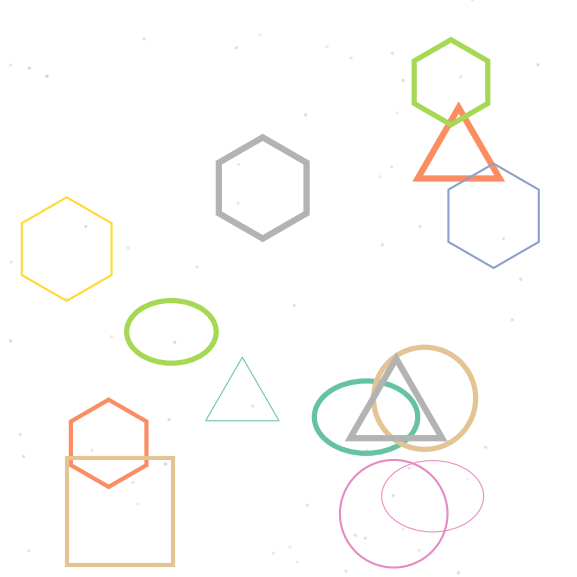[{"shape": "oval", "thickness": 2.5, "radius": 0.45, "center": [0.634, 0.277]}, {"shape": "triangle", "thickness": 0.5, "radius": 0.37, "center": [0.42, 0.307]}, {"shape": "hexagon", "thickness": 2, "radius": 0.38, "center": [0.188, 0.232]}, {"shape": "triangle", "thickness": 3, "radius": 0.41, "center": [0.794, 0.731]}, {"shape": "hexagon", "thickness": 1, "radius": 0.45, "center": [0.855, 0.625]}, {"shape": "circle", "thickness": 1, "radius": 0.47, "center": [0.682, 0.11]}, {"shape": "oval", "thickness": 0.5, "radius": 0.44, "center": [0.749, 0.14]}, {"shape": "oval", "thickness": 2.5, "radius": 0.39, "center": [0.297, 0.424]}, {"shape": "hexagon", "thickness": 2.5, "radius": 0.37, "center": [0.781, 0.857]}, {"shape": "hexagon", "thickness": 1, "radius": 0.45, "center": [0.115, 0.568]}, {"shape": "circle", "thickness": 2.5, "radius": 0.44, "center": [0.735, 0.309]}, {"shape": "square", "thickness": 2, "radius": 0.46, "center": [0.208, 0.114]}, {"shape": "hexagon", "thickness": 3, "radius": 0.44, "center": [0.455, 0.674]}, {"shape": "triangle", "thickness": 3, "radius": 0.46, "center": [0.686, 0.286]}]